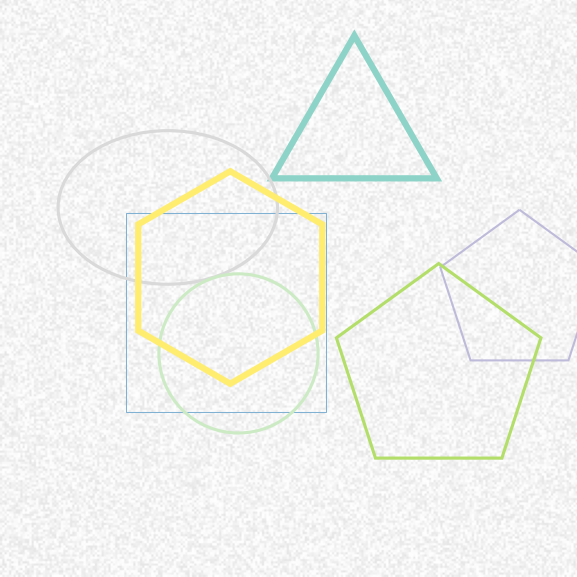[{"shape": "triangle", "thickness": 3, "radius": 0.82, "center": [0.614, 0.773]}, {"shape": "pentagon", "thickness": 1, "radius": 0.72, "center": [0.9, 0.492]}, {"shape": "square", "thickness": 0.5, "radius": 0.86, "center": [0.391, 0.458]}, {"shape": "pentagon", "thickness": 1.5, "radius": 0.93, "center": [0.76, 0.357]}, {"shape": "oval", "thickness": 1.5, "radius": 0.95, "center": [0.291, 0.64]}, {"shape": "circle", "thickness": 1.5, "radius": 0.69, "center": [0.413, 0.387]}, {"shape": "hexagon", "thickness": 3, "radius": 0.92, "center": [0.399, 0.519]}]